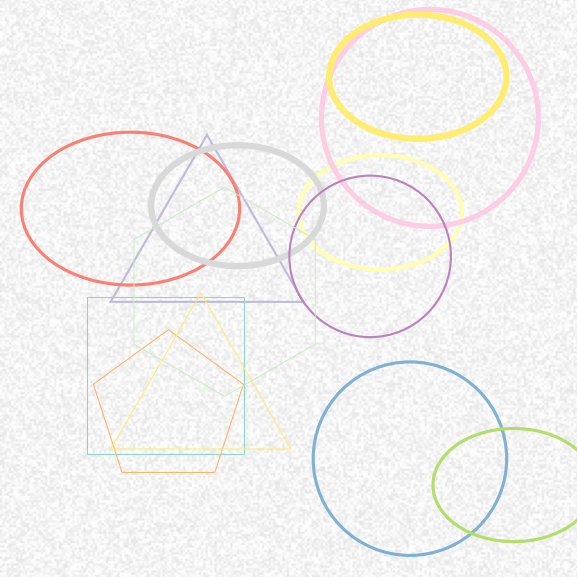[{"shape": "square", "thickness": 0.5, "radius": 0.68, "center": [0.287, 0.349]}, {"shape": "oval", "thickness": 2, "radius": 0.71, "center": [0.659, 0.631]}, {"shape": "triangle", "thickness": 1, "radius": 0.96, "center": [0.358, 0.573]}, {"shape": "oval", "thickness": 1.5, "radius": 0.95, "center": [0.226, 0.638]}, {"shape": "circle", "thickness": 1.5, "radius": 0.84, "center": [0.71, 0.205]}, {"shape": "pentagon", "thickness": 0.5, "radius": 0.68, "center": [0.292, 0.292]}, {"shape": "oval", "thickness": 1.5, "radius": 0.7, "center": [0.89, 0.159]}, {"shape": "circle", "thickness": 2.5, "radius": 0.94, "center": [0.744, 0.795]}, {"shape": "oval", "thickness": 3, "radius": 0.75, "center": [0.411, 0.643]}, {"shape": "circle", "thickness": 1, "radius": 0.7, "center": [0.641, 0.555]}, {"shape": "hexagon", "thickness": 0.5, "radius": 0.91, "center": [0.389, 0.494]}, {"shape": "triangle", "thickness": 0.5, "radius": 0.9, "center": [0.348, 0.312]}, {"shape": "oval", "thickness": 3, "radius": 0.77, "center": [0.723, 0.866]}]